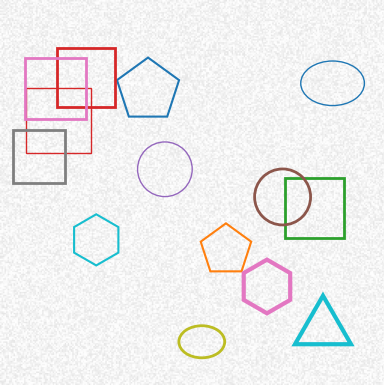[{"shape": "oval", "thickness": 1, "radius": 0.41, "center": [0.864, 0.784]}, {"shape": "pentagon", "thickness": 1.5, "radius": 0.42, "center": [0.385, 0.766]}, {"shape": "pentagon", "thickness": 1.5, "radius": 0.34, "center": [0.587, 0.351]}, {"shape": "square", "thickness": 2, "radius": 0.39, "center": [0.817, 0.46]}, {"shape": "square", "thickness": 1, "radius": 0.42, "center": [0.152, 0.686]}, {"shape": "square", "thickness": 2, "radius": 0.38, "center": [0.224, 0.799]}, {"shape": "circle", "thickness": 1, "radius": 0.35, "center": [0.428, 0.56]}, {"shape": "circle", "thickness": 2, "radius": 0.36, "center": [0.734, 0.488]}, {"shape": "hexagon", "thickness": 3, "radius": 0.35, "center": [0.693, 0.256]}, {"shape": "square", "thickness": 2, "radius": 0.4, "center": [0.143, 0.77]}, {"shape": "square", "thickness": 2, "radius": 0.34, "center": [0.101, 0.593]}, {"shape": "oval", "thickness": 2, "radius": 0.3, "center": [0.524, 0.112]}, {"shape": "hexagon", "thickness": 1.5, "radius": 0.33, "center": [0.25, 0.377]}, {"shape": "triangle", "thickness": 3, "radius": 0.42, "center": [0.839, 0.148]}]